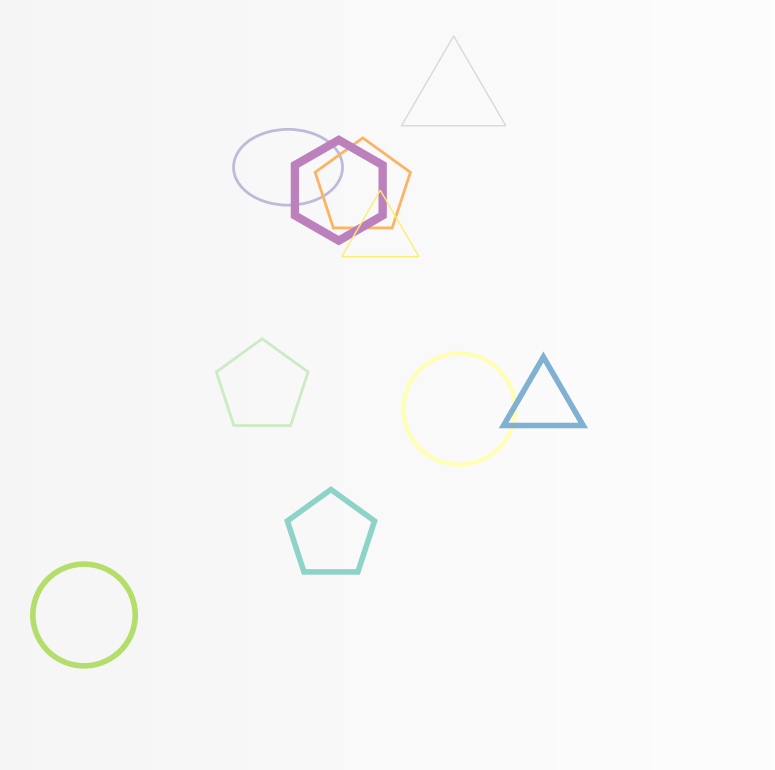[{"shape": "pentagon", "thickness": 2, "radius": 0.3, "center": [0.427, 0.305]}, {"shape": "circle", "thickness": 1.5, "radius": 0.36, "center": [0.593, 0.469]}, {"shape": "oval", "thickness": 1, "radius": 0.35, "center": [0.372, 0.783]}, {"shape": "triangle", "thickness": 2, "radius": 0.3, "center": [0.701, 0.477]}, {"shape": "pentagon", "thickness": 1, "radius": 0.32, "center": [0.468, 0.756]}, {"shape": "circle", "thickness": 2, "radius": 0.33, "center": [0.108, 0.201]}, {"shape": "triangle", "thickness": 0.5, "radius": 0.39, "center": [0.585, 0.876]}, {"shape": "hexagon", "thickness": 3, "radius": 0.33, "center": [0.437, 0.753]}, {"shape": "pentagon", "thickness": 1, "radius": 0.31, "center": [0.338, 0.498]}, {"shape": "triangle", "thickness": 0.5, "radius": 0.29, "center": [0.491, 0.695]}]